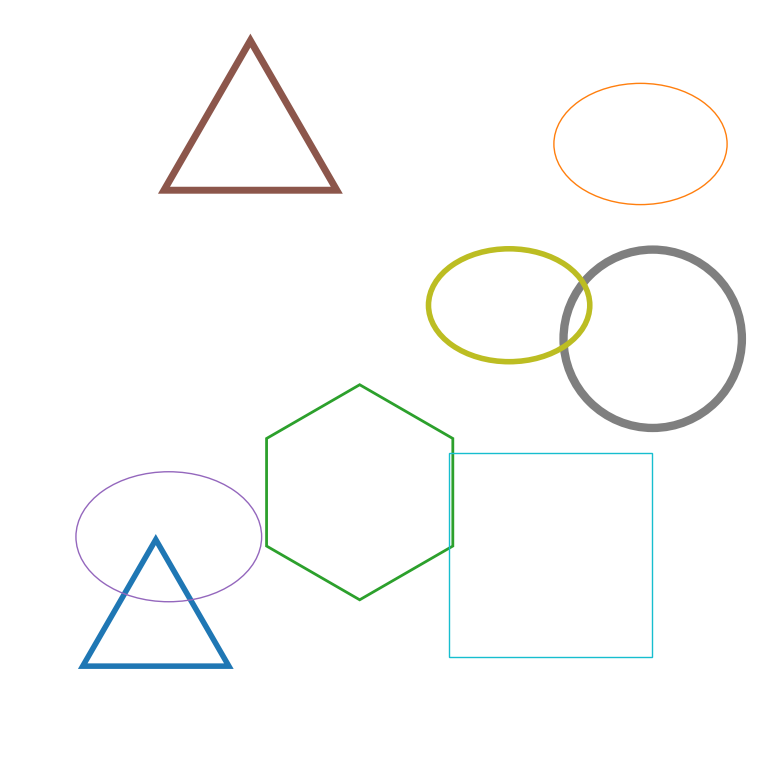[{"shape": "triangle", "thickness": 2, "radius": 0.55, "center": [0.202, 0.19]}, {"shape": "oval", "thickness": 0.5, "radius": 0.56, "center": [0.832, 0.813]}, {"shape": "hexagon", "thickness": 1, "radius": 0.7, "center": [0.467, 0.361]}, {"shape": "oval", "thickness": 0.5, "radius": 0.6, "center": [0.219, 0.303]}, {"shape": "triangle", "thickness": 2.5, "radius": 0.65, "center": [0.325, 0.818]}, {"shape": "circle", "thickness": 3, "radius": 0.58, "center": [0.848, 0.56]}, {"shape": "oval", "thickness": 2, "radius": 0.52, "center": [0.661, 0.604]}, {"shape": "square", "thickness": 0.5, "radius": 0.66, "center": [0.715, 0.279]}]